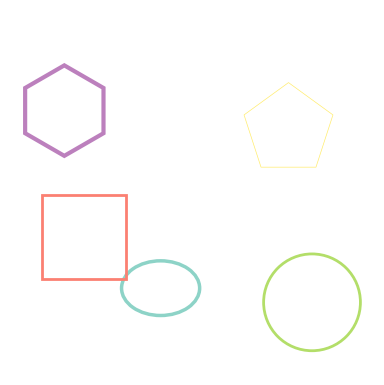[{"shape": "oval", "thickness": 2.5, "radius": 0.51, "center": [0.417, 0.252]}, {"shape": "square", "thickness": 2, "radius": 0.54, "center": [0.218, 0.384]}, {"shape": "circle", "thickness": 2, "radius": 0.63, "center": [0.81, 0.215]}, {"shape": "hexagon", "thickness": 3, "radius": 0.59, "center": [0.167, 0.713]}, {"shape": "pentagon", "thickness": 0.5, "radius": 0.61, "center": [0.749, 0.664]}]